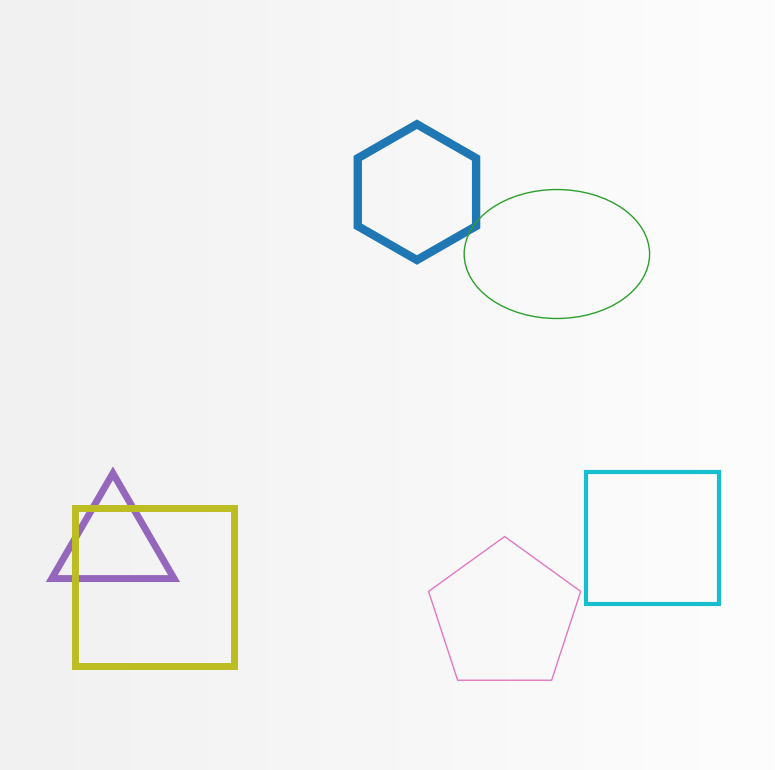[{"shape": "hexagon", "thickness": 3, "radius": 0.44, "center": [0.538, 0.75]}, {"shape": "oval", "thickness": 0.5, "radius": 0.6, "center": [0.719, 0.67]}, {"shape": "triangle", "thickness": 2.5, "radius": 0.46, "center": [0.146, 0.294]}, {"shape": "pentagon", "thickness": 0.5, "radius": 0.52, "center": [0.651, 0.2]}, {"shape": "square", "thickness": 2.5, "radius": 0.51, "center": [0.2, 0.237]}, {"shape": "square", "thickness": 1.5, "radius": 0.43, "center": [0.842, 0.301]}]